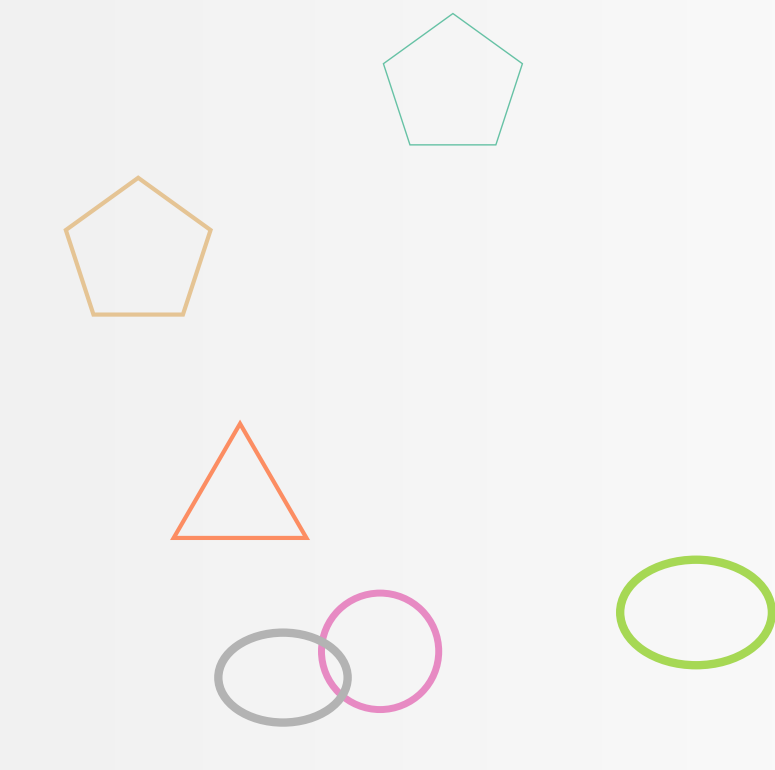[{"shape": "pentagon", "thickness": 0.5, "radius": 0.47, "center": [0.584, 0.888]}, {"shape": "triangle", "thickness": 1.5, "radius": 0.49, "center": [0.31, 0.351]}, {"shape": "circle", "thickness": 2.5, "radius": 0.38, "center": [0.49, 0.154]}, {"shape": "oval", "thickness": 3, "radius": 0.49, "center": [0.898, 0.205]}, {"shape": "pentagon", "thickness": 1.5, "radius": 0.49, "center": [0.178, 0.671]}, {"shape": "oval", "thickness": 3, "radius": 0.42, "center": [0.365, 0.12]}]